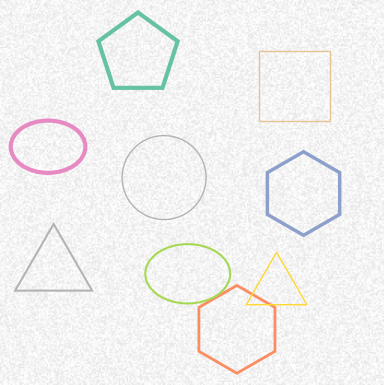[{"shape": "pentagon", "thickness": 3, "radius": 0.54, "center": [0.359, 0.859]}, {"shape": "hexagon", "thickness": 2, "radius": 0.57, "center": [0.615, 0.145]}, {"shape": "hexagon", "thickness": 2.5, "radius": 0.54, "center": [0.788, 0.497]}, {"shape": "oval", "thickness": 3, "radius": 0.48, "center": [0.125, 0.619]}, {"shape": "oval", "thickness": 1.5, "radius": 0.55, "center": [0.488, 0.289]}, {"shape": "triangle", "thickness": 1, "radius": 0.45, "center": [0.718, 0.254]}, {"shape": "square", "thickness": 1, "radius": 0.46, "center": [0.765, 0.777]}, {"shape": "triangle", "thickness": 1.5, "radius": 0.58, "center": [0.139, 0.303]}, {"shape": "circle", "thickness": 1, "radius": 0.55, "center": [0.426, 0.539]}]